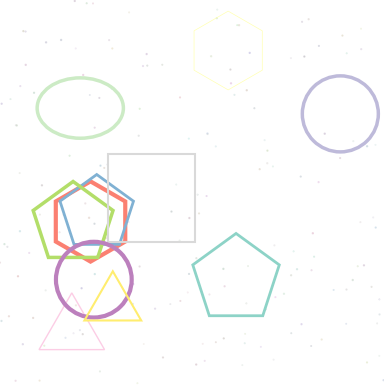[{"shape": "pentagon", "thickness": 2, "radius": 0.59, "center": [0.613, 0.275]}, {"shape": "hexagon", "thickness": 0.5, "radius": 0.51, "center": [0.593, 0.869]}, {"shape": "circle", "thickness": 2.5, "radius": 0.49, "center": [0.884, 0.704]}, {"shape": "hexagon", "thickness": 3, "radius": 0.52, "center": [0.235, 0.425]}, {"shape": "pentagon", "thickness": 2, "radius": 0.5, "center": [0.251, 0.446]}, {"shape": "pentagon", "thickness": 2.5, "radius": 0.55, "center": [0.19, 0.42]}, {"shape": "triangle", "thickness": 1, "radius": 0.49, "center": [0.186, 0.141]}, {"shape": "square", "thickness": 1.5, "radius": 0.57, "center": [0.393, 0.486]}, {"shape": "circle", "thickness": 3, "radius": 0.49, "center": [0.244, 0.274]}, {"shape": "oval", "thickness": 2.5, "radius": 0.56, "center": [0.208, 0.719]}, {"shape": "triangle", "thickness": 1.5, "radius": 0.43, "center": [0.293, 0.21]}]